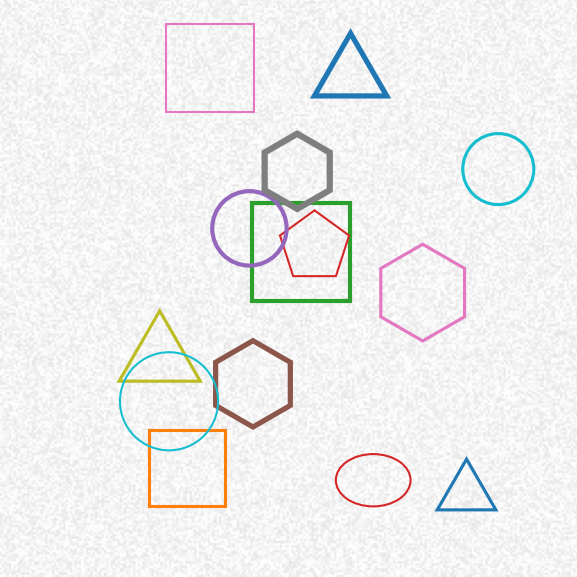[{"shape": "triangle", "thickness": 2.5, "radius": 0.36, "center": [0.607, 0.869]}, {"shape": "triangle", "thickness": 1.5, "radius": 0.29, "center": [0.808, 0.146]}, {"shape": "square", "thickness": 1.5, "radius": 0.33, "center": [0.324, 0.189]}, {"shape": "square", "thickness": 2, "radius": 0.42, "center": [0.522, 0.562]}, {"shape": "pentagon", "thickness": 1, "radius": 0.31, "center": [0.545, 0.572]}, {"shape": "oval", "thickness": 1, "radius": 0.32, "center": [0.646, 0.168]}, {"shape": "circle", "thickness": 2, "radius": 0.32, "center": [0.432, 0.604]}, {"shape": "hexagon", "thickness": 2.5, "radius": 0.37, "center": [0.438, 0.334]}, {"shape": "hexagon", "thickness": 1.5, "radius": 0.42, "center": [0.732, 0.492]}, {"shape": "square", "thickness": 1, "radius": 0.38, "center": [0.364, 0.881]}, {"shape": "hexagon", "thickness": 3, "radius": 0.33, "center": [0.515, 0.702]}, {"shape": "triangle", "thickness": 1.5, "radius": 0.41, "center": [0.277, 0.38]}, {"shape": "circle", "thickness": 1, "radius": 0.42, "center": [0.293, 0.304]}, {"shape": "circle", "thickness": 1.5, "radius": 0.31, "center": [0.863, 0.706]}]